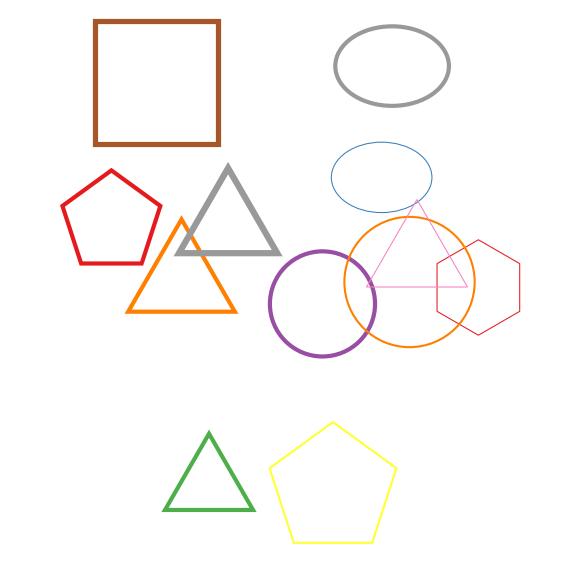[{"shape": "hexagon", "thickness": 0.5, "radius": 0.41, "center": [0.828, 0.501]}, {"shape": "pentagon", "thickness": 2, "radius": 0.45, "center": [0.193, 0.615]}, {"shape": "oval", "thickness": 0.5, "radius": 0.44, "center": [0.661, 0.692]}, {"shape": "triangle", "thickness": 2, "radius": 0.44, "center": [0.362, 0.16]}, {"shape": "circle", "thickness": 2, "radius": 0.46, "center": [0.558, 0.473]}, {"shape": "triangle", "thickness": 2, "radius": 0.53, "center": [0.314, 0.513]}, {"shape": "circle", "thickness": 1, "radius": 0.56, "center": [0.709, 0.511]}, {"shape": "pentagon", "thickness": 1, "radius": 0.58, "center": [0.577, 0.153]}, {"shape": "square", "thickness": 2.5, "radius": 0.53, "center": [0.271, 0.857]}, {"shape": "triangle", "thickness": 0.5, "radius": 0.51, "center": [0.722, 0.553]}, {"shape": "oval", "thickness": 2, "radius": 0.49, "center": [0.679, 0.885]}, {"shape": "triangle", "thickness": 3, "radius": 0.49, "center": [0.395, 0.61]}]